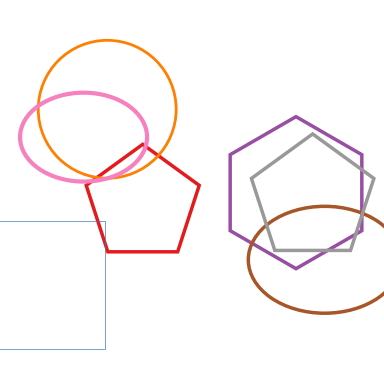[{"shape": "pentagon", "thickness": 2.5, "radius": 0.77, "center": [0.371, 0.471]}, {"shape": "square", "thickness": 0.5, "radius": 0.83, "center": [0.107, 0.26]}, {"shape": "hexagon", "thickness": 2.5, "radius": 0.99, "center": [0.769, 0.5]}, {"shape": "circle", "thickness": 2, "radius": 0.9, "center": [0.278, 0.716]}, {"shape": "oval", "thickness": 2.5, "radius": 0.99, "center": [0.843, 0.325]}, {"shape": "oval", "thickness": 3, "radius": 0.82, "center": [0.217, 0.644]}, {"shape": "pentagon", "thickness": 2.5, "radius": 0.84, "center": [0.812, 0.485]}]